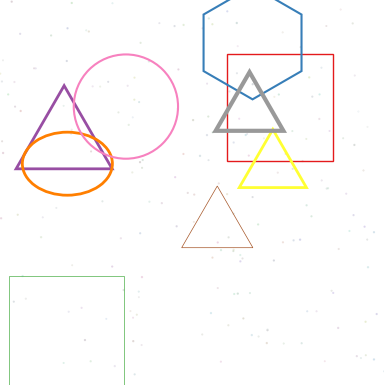[{"shape": "square", "thickness": 1, "radius": 0.69, "center": [0.727, 0.72]}, {"shape": "hexagon", "thickness": 1.5, "radius": 0.73, "center": [0.656, 0.889]}, {"shape": "square", "thickness": 0.5, "radius": 0.75, "center": [0.174, 0.134]}, {"shape": "triangle", "thickness": 2, "radius": 0.72, "center": [0.167, 0.633]}, {"shape": "oval", "thickness": 2, "radius": 0.58, "center": [0.175, 0.575]}, {"shape": "triangle", "thickness": 2, "radius": 0.5, "center": [0.709, 0.563]}, {"shape": "triangle", "thickness": 0.5, "radius": 0.53, "center": [0.564, 0.41]}, {"shape": "circle", "thickness": 1.5, "radius": 0.68, "center": [0.327, 0.723]}, {"shape": "triangle", "thickness": 3, "radius": 0.51, "center": [0.648, 0.711]}]